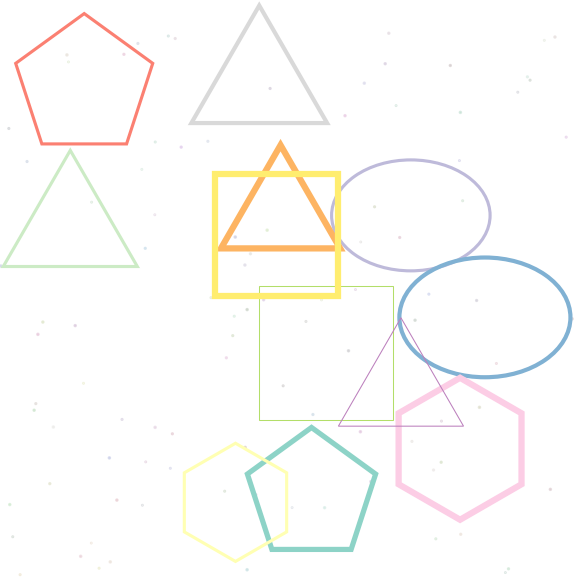[{"shape": "pentagon", "thickness": 2.5, "radius": 0.58, "center": [0.539, 0.142]}, {"shape": "hexagon", "thickness": 1.5, "radius": 0.51, "center": [0.408, 0.129]}, {"shape": "oval", "thickness": 1.5, "radius": 0.69, "center": [0.711, 0.626]}, {"shape": "pentagon", "thickness": 1.5, "radius": 0.62, "center": [0.146, 0.851]}, {"shape": "oval", "thickness": 2, "radius": 0.74, "center": [0.84, 0.45]}, {"shape": "triangle", "thickness": 3, "radius": 0.6, "center": [0.486, 0.629]}, {"shape": "square", "thickness": 0.5, "radius": 0.58, "center": [0.565, 0.388]}, {"shape": "hexagon", "thickness": 3, "radius": 0.61, "center": [0.797, 0.222]}, {"shape": "triangle", "thickness": 2, "radius": 0.68, "center": [0.449, 0.854]}, {"shape": "triangle", "thickness": 0.5, "radius": 0.63, "center": [0.694, 0.324]}, {"shape": "triangle", "thickness": 1.5, "radius": 0.67, "center": [0.122, 0.605]}, {"shape": "square", "thickness": 3, "radius": 0.53, "center": [0.479, 0.592]}]